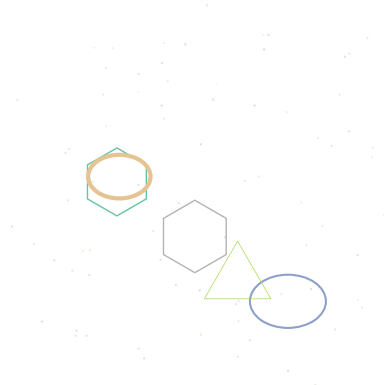[{"shape": "hexagon", "thickness": 1, "radius": 0.44, "center": [0.304, 0.528]}, {"shape": "oval", "thickness": 1.5, "radius": 0.49, "center": [0.748, 0.217]}, {"shape": "triangle", "thickness": 0.5, "radius": 0.5, "center": [0.617, 0.274]}, {"shape": "oval", "thickness": 3, "radius": 0.41, "center": [0.31, 0.541]}, {"shape": "hexagon", "thickness": 1, "radius": 0.47, "center": [0.506, 0.386]}]